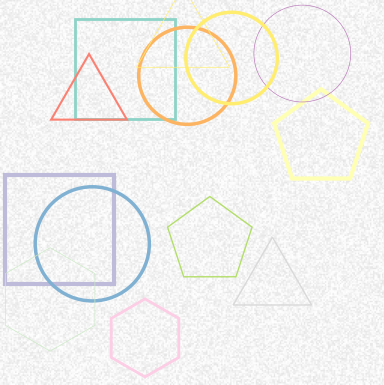[{"shape": "square", "thickness": 2, "radius": 0.65, "center": [0.325, 0.821]}, {"shape": "pentagon", "thickness": 3, "radius": 0.64, "center": [0.834, 0.64]}, {"shape": "square", "thickness": 3, "radius": 0.71, "center": [0.155, 0.403]}, {"shape": "triangle", "thickness": 1.5, "radius": 0.57, "center": [0.231, 0.746]}, {"shape": "circle", "thickness": 2.5, "radius": 0.74, "center": [0.24, 0.367]}, {"shape": "circle", "thickness": 2.5, "radius": 0.63, "center": [0.486, 0.803]}, {"shape": "pentagon", "thickness": 1, "radius": 0.58, "center": [0.545, 0.374]}, {"shape": "hexagon", "thickness": 2, "radius": 0.51, "center": [0.377, 0.122]}, {"shape": "triangle", "thickness": 1, "radius": 0.59, "center": [0.708, 0.267]}, {"shape": "circle", "thickness": 0.5, "radius": 0.63, "center": [0.785, 0.861]}, {"shape": "hexagon", "thickness": 0.5, "radius": 0.67, "center": [0.13, 0.222]}, {"shape": "triangle", "thickness": 0.5, "radius": 0.7, "center": [0.476, 0.895]}, {"shape": "circle", "thickness": 2.5, "radius": 0.59, "center": [0.601, 0.849]}]